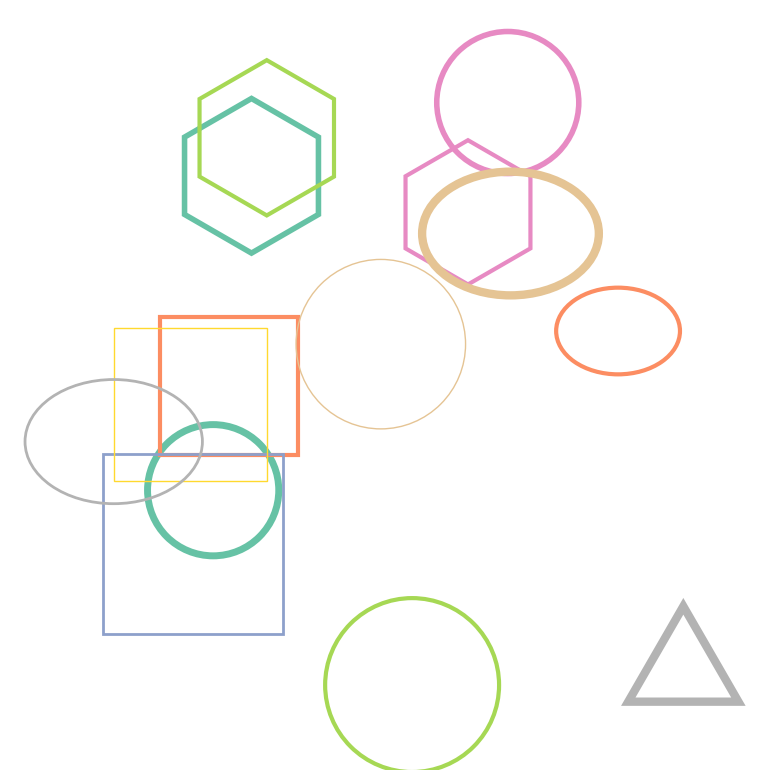[{"shape": "circle", "thickness": 2.5, "radius": 0.43, "center": [0.277, 0.363]}, {"shape": "hexagon", "thickness": 2, "radius": 0.5, "center": [0.327, 0.772]}, {"shape": "oval", "thickness": 1.5, "radius": 0.4, "center": [0.803, 0.57]}, {"shape": "square", "thickness": 1.5, "radius": 0.45, "center": [0.297, 0.499]}, {"shape": "square", "thickness": 1, "radius": 0.58, "center": [0.251, 0.293]}, {"shape": "hexagon", "thickness": 1.5, "radius": 0.47, "center": [0.608, 0.724]}, {"shape": "circle", "thickness": 2, "radius": 0.46, "center": [0.659, 0.867]}, {"shape": "hexagon", "thickness": 1.5, "radius": 0.5, "center": [0.346, 0.821]}, {"shape": "circle", "thickness": 1.5, "radius": 0.56, "center": [0.535, 0.11]}, {"shape": "square", "thickness": 0.5, "radius": 0.5, "center": [0.247, 0.474]}, {"shape": "circle", "thickness": 0.5, "radius": 0.55, "center": [0.495, 0.553]}, {"shape": "oval", "thickness": 3, "radius": 0.57, "center": [0.663, 0.697]}, {"shape": "triangle", "thickness": 3, "radius": 0.41, "center": [0.887, 0.13]}, {"shape": "oval", "thickness": 1, "radius": 0.58, "center": [0.148, 0.426]}]